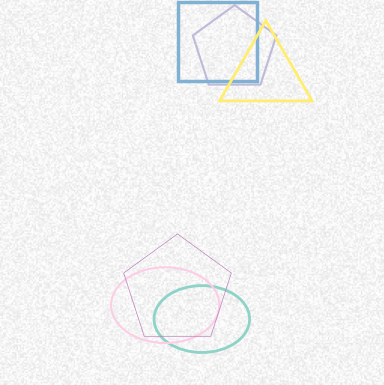[{"shape": "oval", "thickness": 2, "radius": 0.62, "center": [0.524, 0.171]}, {"shape": "pentagon", "thickness": 1.5, "radius": 0.57, "center": [0.609, 0.873]}, {"shape": "square", "thickness": 2.5, "radius": 0.52, "center": [0.565, 0.893]}, {"shape": "oval", "thickness": 1.5, "radius": 0.7, "center": [0.429, 0.207]}, {"shape": "pentagon", "thickness": 0.5, "radius": 0.74, "center": [0.461, 0.245]}, {"shape": "triangle", "thickness": 2, "radius": 0.69, "center": [0.69, 0.807]}]